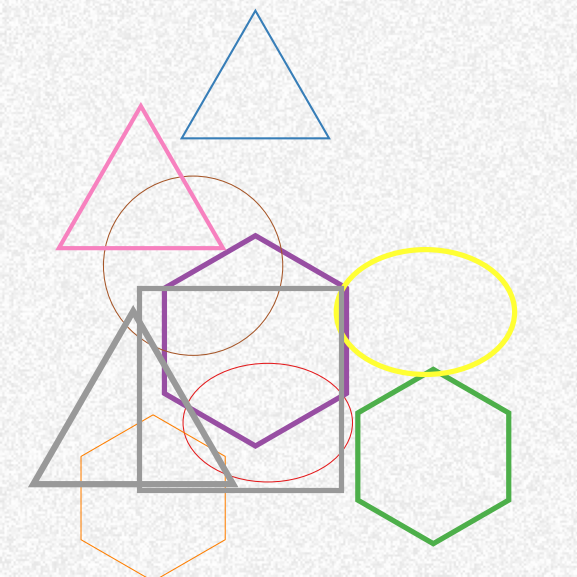[{"shape": "oval", "thickness": 0.5, "radius": 0.73, "center": [0.464, 0.267]}, {"shape": "triangle", "thickness": 1, "radius": 0.74, "center": [0.442, 0.833]}, {"shape": "hexagon", "thickness": 2.5, "radius": 0.75, "center": [0.75, 0.209]}, {"shape": "hexagon", "thickness": 2.5, "radius": 0.91, "center": [0.442, 0.409]}, {"shape": "hexagon", "thickness": 0.5, "radius": 0.72, "center": [0.265, 0.137]}, {"shape": "oval", "thickness": 2.5, "radius": 0.77, "center": [0.737, 0.459]}, {"shape": "circle", "thickness": 0.5, "radius": 0.78, "center": [0.334, 0.539]}, {"shape": "triangle", "thickness": 2, "radius": 0.82, "center": [0.244, 0.651]}, {"shape": "square", "thickness": 2.5, "radius": 0.88, "center": [0.415, 0.325]}, {"shape": "triangle", "thickness": 3, "radius": 1.0, "center": [0.231, 0.261]}]